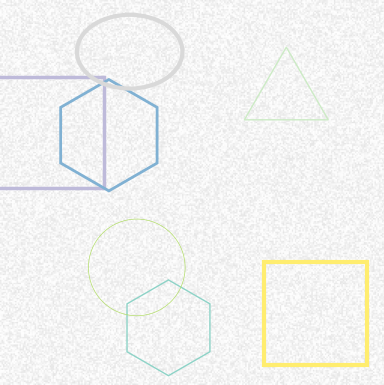[{"shape": "hexagon", "thickness": 1, "radius": 0.62, "center": [0.438, 0.149]}, {"shape": "square", "thickness": 2.5, "radius": 0.72, "center": [0.126, 0.656]}, {"shape": "hexagon", "thickness": 2, "radius": 0.72, "center": [0.283, 0.649]}, {"shape": "circle", "thickness": 0.5, "radius": 0.63, "center": [0.355, 0.305]}, {"shape": "oval", "thickness": 3, "radius": 0.68, "center": [0.337, 0.866]}, {"shape": "triangle", "thickness": 1, "radius": 0.63, "center": [0.744, 0.752]}, {"shape": "square", "thickness": 3, "radius": 0.67, "center": [0.82, 0.186]}]